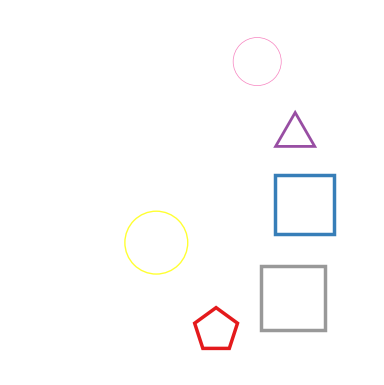[{"shape": "pentagon", "thickness": 2.5, "radius": 0.29, "center": [0.561, 0.142]}, {"shape": "square", "thickness": 2.5, "radius": 0.38, "center": [0.791, 0.47]}, {"shape": "triangle", "thickness": 2, "radius": 0.29, "center": [0.767, 0.649]}, {"shape": "circle", "thickness": 1, "radius": 0.41, "center": [0.406, 0.37]}, {"shape": "circle", "thickness": 0.5, "radius": 0.31, "center": [0.668, 0.84]}, {"shape": "square", "thickness": 2.5, "radius": 0.42, "center": [0.761, 0.226]}]